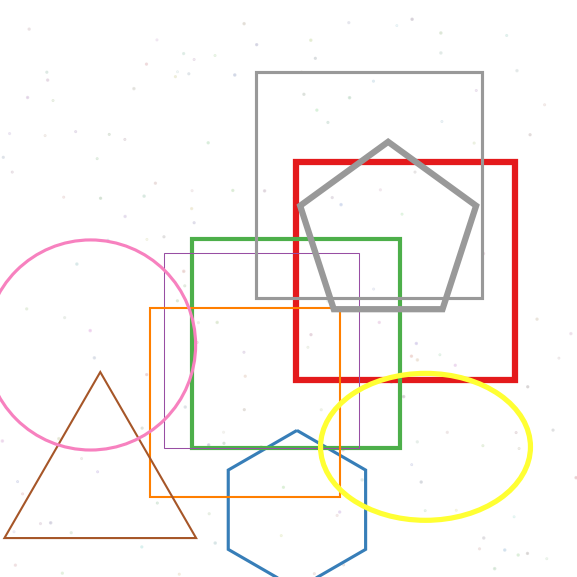[{"shape": "square", "thickness": 3, "radius": 0.95, "center": [0.702, 0.53]}, {"shape": "hexagon", "thickness": 1.5, "radius": 0.69, "center": [0.514, 0.116]}, {"shape": "square", "thickness": 2, "radius": 0.9, "center": [0.513, 0.404]}, {"shape": "square", "thickness": 0.5, "radius": 0.84, "center": [0.453, 0.392]}, {"shape": "square", "thickness": 1, "radius": 0.82, "center": [0.424, 0.302]}, {"shape": "oval", "thickness": 2.5, "radius": 0.91, "center": [0.737, 0.225]}, {"shape": "triangle", "thickness": 1, "radius": 0.96, "center": [0.174, 0.163]}, {"shape": "circle", "thickness": 1.5, "radius": 0.91, "center": [0.157, 0.402]}, {"shape": "square", "thickness": 1.5, "radius": 0.98, "center": [0.639, 0.679]}, {"shape": "pentagon", "thickness": 3, "radius": 0.8, "center": [0.672, 0.593]}]